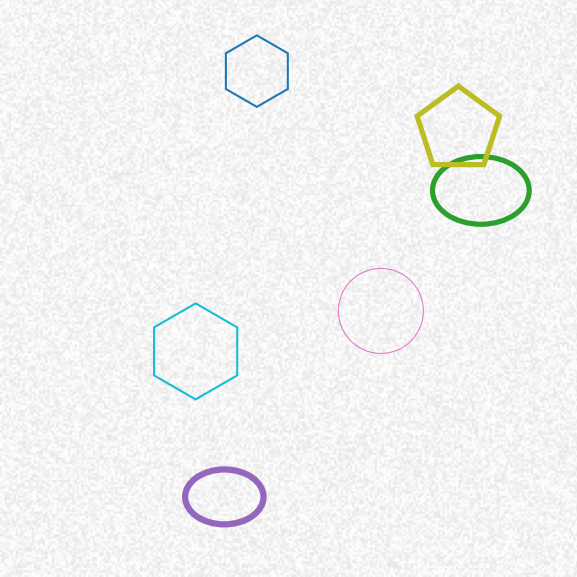[{"shape": "hexagon", "thickness": 1, "radius": 0.31, "center": [0.445, 0.876]}, {"shape": "oval", "thickness": 2.5, "radius": 0.42, "center": [0.833, 0.669]}, {"shape": "oval", "thickness": 3, "radius": 0.34, "center": [0.388, 0.139]}, {"shape": "circle", "thickness": 0.5, "radius": 0.37, "center": [0.66, 0.461]}, {"shape": "pentagon", "thickness": 2.5, "radius": 0.38, "center": [0.794, 0.775]}, {"shape": "hexagon", "thickness": 1, "radius": 0.42, "center": [0.339, 0.391]}]